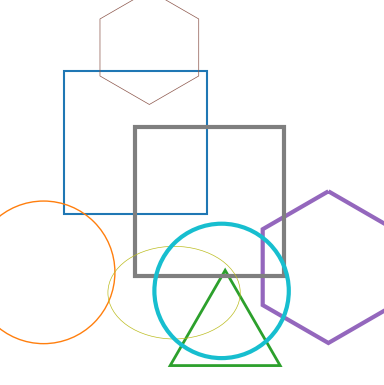[{"shape": "square", "thickness": 1.5, "radius": 0.93, "center": [0.352, 0.63]}, {"shape": "circle", "thickness": 1, "radius": 0.93, "center": [0.113, 0.293]}, {"shape": "triangle", "thickness": 2, "radius": 0.82, "center": [0.585, 0.133]}, {"shape": "hexagon", "thickness": 3, "radius": 0.98, "center": [0.853, 0.306]}, {"shape": "hexagon", "thickness": 0.5, "radius": 0.74, "center": [0.388, 0.877]}, {"shape": "square", "thickness": 3, "radius": 0.97, "center": [0.544, 0.477]}, {"shape": "oval", "thickness": 0.5, "radius": 0.86, "center": [0.452, 0.24]}, {"shape": "circle", "thickness": 3, "radius": 0.87, "center": [0.576, 0.244]}]